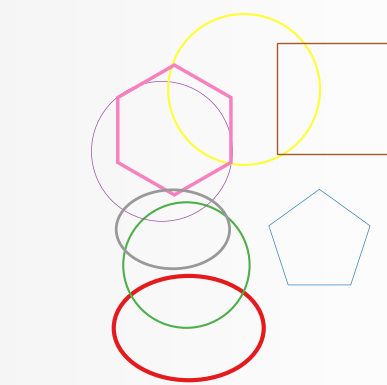[{"shape": "oval", "thickness": 3, "radius": 0.97, "center": [0.487, 0.148]}, {"shape": "pentagon", "thickness": 0.5, "radius": 0.69, "center": [0.824, 0.371]}, {"shape": "circle", "thickness": 1.5, "radius": 0.82, "center": [0.481, 0.312]}, {"shape": "circle", "thickness": 0.5, "radius": 0.91, "center": [0.418, 0.607]}, {"shape": "circle", "thickness": 1.5, "radius": 0.98, "center": [0.63, 0.768]}, {"shape": "square", "thickness": 1, "radius": 0.72, "center": [0.859, 0.744]}, {"shape": "hexagon", "thickness": 2.5, "radius": 0.84, "center": [0.45, 0.662]}, {"shape": "oval", "thickness": 2, "radius": 0.73, "center": [0.446, 0.404]}]